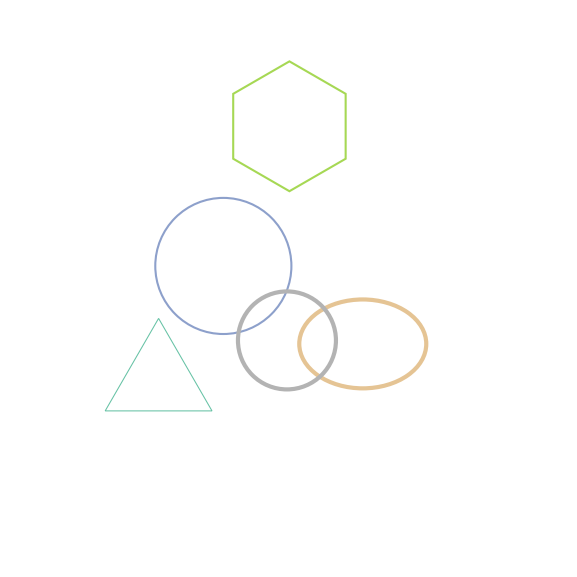[{"shape": "triangle", "thickness": 0.5, "radius": 0.53, "center": [0.275, 0.341]}, {"shape": "circle", "thickness": 1, "radius": 0.59, "center": [0.387, 0.539]}, {"shape": "hexagon", "thickness": 1, "radius": 0.56, "center": [0.501, 0.78]}, {"shape": "oval", "thickness": 2, "radius": 0.55, "center": [0.628, 0.404]}, {"shape": "circle", "thickness": 2, "radius": 0.42, "center": [0.497, 0.41]}]